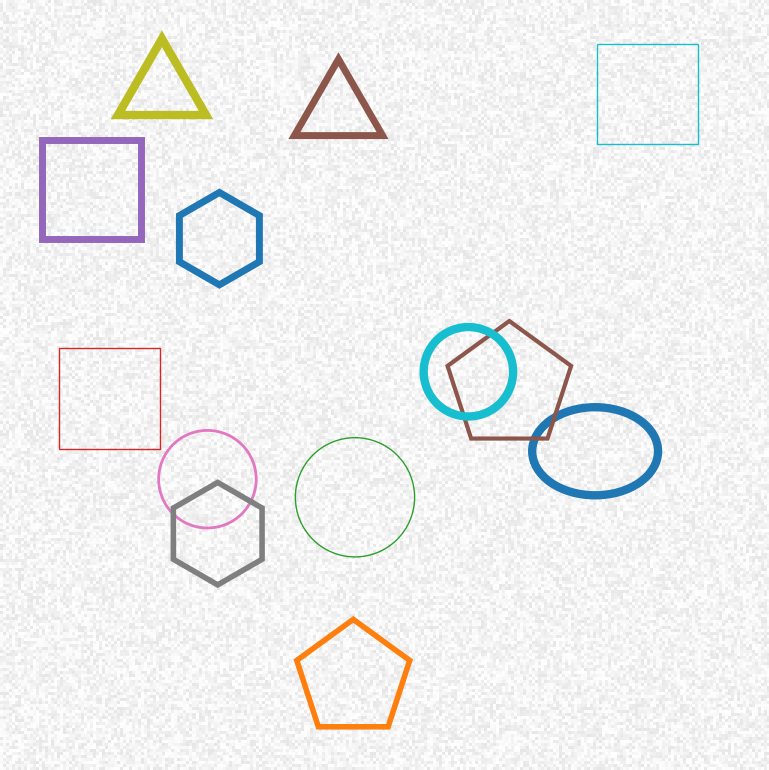[{"shape": "oval", "thickness": 3, "radius": 0.41, "center": [0.773, 0.414]}, {"shape": "hexagon", "thickness": 2.5, "radius": 0.3, "center": [0.285, 0.69]}, {"shape": "pentagon", "thickness": 2, "radius": 0.39, "center": [0.459, 0.118]}, {"shape": "circle", "thickness": 0.5, "radius": 0.39, "center": [0.461, 0.354]}, {"shape": "square", "thickness": 0.5, "radius": 0.33, "center": [0.142, 0.482]}, {"shape": "square", "thickness": 2.5, "radius": 0.32, "center": [0.119, 0.754]}, {"shape": "pentagon", "thickness": 1.5, "radius": 0.42, "center": [0.661, 0.499]}, {"shape": "triangle", "thickness": 2.5, "radius": 0.33, "center": [0.44, 0.857]}, {"shape": "circle", "thickness": 1, "radius": 0.32, "center": [0.269, 0.378]}, {"shape": "hexagon", "thickness": 2, "radius": 0.33, "center": [0.283, 0.307]}, {"shape": "triangle", "thickness": 3, "radius": 0.33, "center": [0.21, 0.884]}, {"shape": "square", "thickness": 0.5, "radius": 0.33, "center": [0.841, 0.878]}, {"shape": "circle", "thickness": 3, "radius": 0.29, "center": [0.608, 0.517]}]